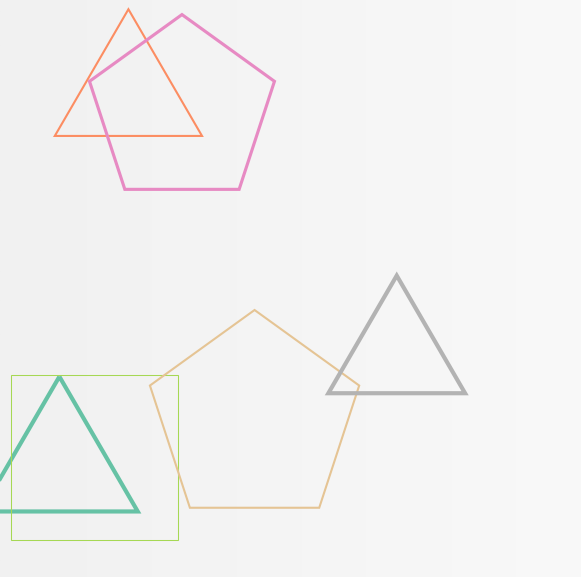[{"shape": "triangle", "thickness": 2, "radius": 0.78, "center": [0.102, 0.191]}, {"shape": "triangle", "thickness": 1, "radius": 0.73, "center": [0.221, 0.837]}, {"shape": "pentagon", "thickness": 1.5, "radius": 0.84, "center": [0.313, 0.807]}, {"shape": "square", "thickness": 0.5, "radius": 0.72, "center": [0.162, 0.207]}, {"shape": "pentagon", "thickness": 1, "radius": 0.95, "center": [0.438, 0.273]}, {"shape": "triangle", "thickness": 2, "radius": 0.68, "center": [0.683, 0.386]}]